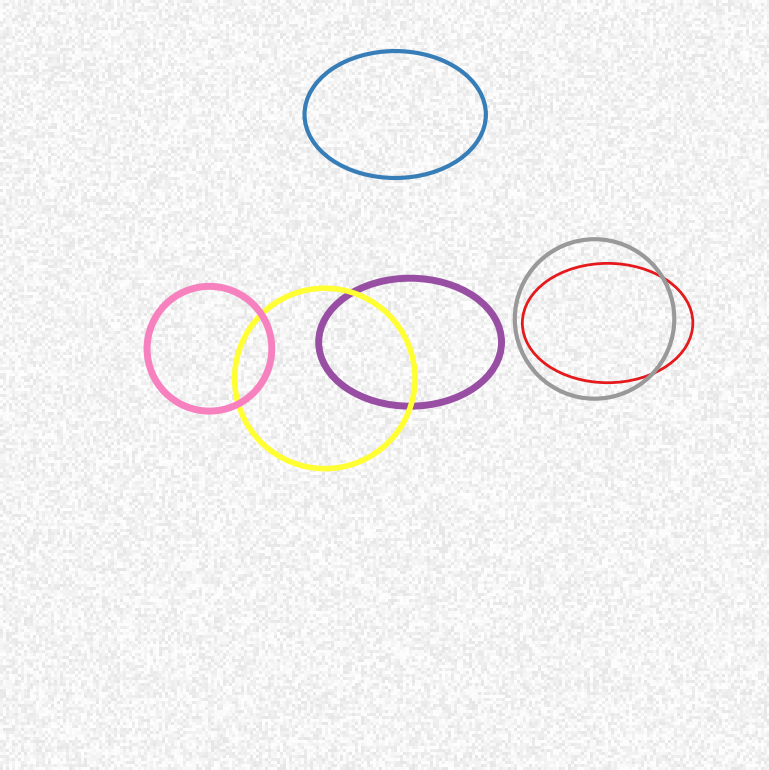[{"shape": "oval", "thickness": 1, "radius": 0.55, "center": [0.789, 0.58]}, {"shape": "oval", "thickness": 1.5, "radius": 0.59, "center": [0.513, 0.851]}, {"shape": "oval", "thickness": 2.5, "radius": 0.59, "center": [0.533, 0.556]}, {"shape": "circle", "thickness": 2, "radius": 0.59, "center": [0.422, 0.509]}, {"shape": "circle", "thickness": 2.5, "radius": 0.41, "center": [0.272, 0.547]}, {"shape": "circle", "thickness": 1.5, "radius": 0.52, "center": [0.772, 0.586]}]